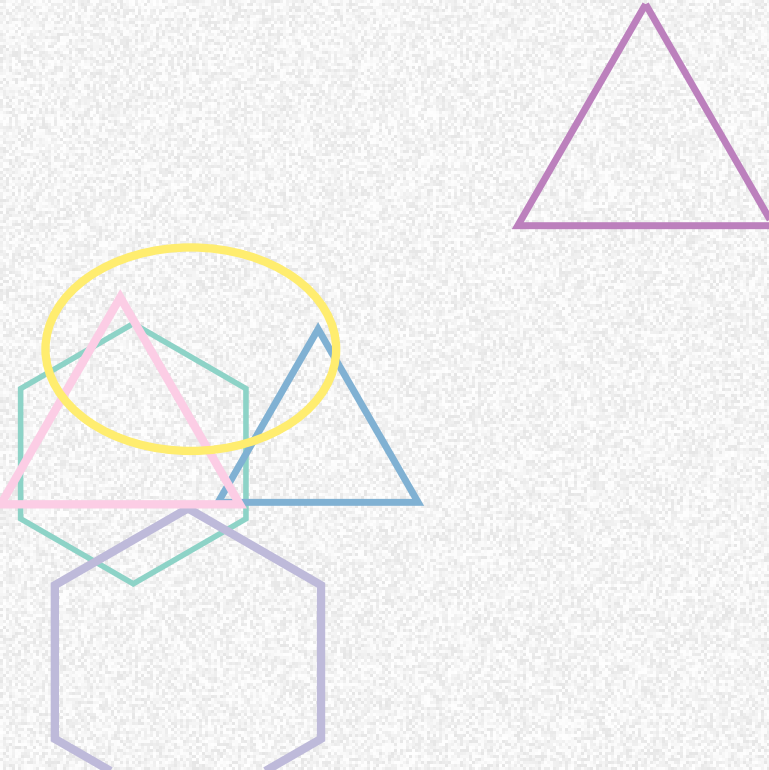[{"shape": "hexagon", "thickness": 2, "radius": 0.84, "center": [0.173, 0.411]}, {"shape": "hexagon", "thickness": 3, "radius": 1.0, "center": [0.244, 0.14]}, {"shape": "triangle", "thickness": 2.5, "radius": 0.75, "center": [0.413, 0.423]}, {"shape": "triangle", "thickness": 3, "radius": 0.9, "center": [0.156, 0.435]}, {"shape": "triangle", "thickness": 2.5, "radius": 0.96, "center": [0.838, 0.803]}, {"shape": "oval", "thickness": 3, "radius": 0.94, "center": [0.248, 0.546]}]